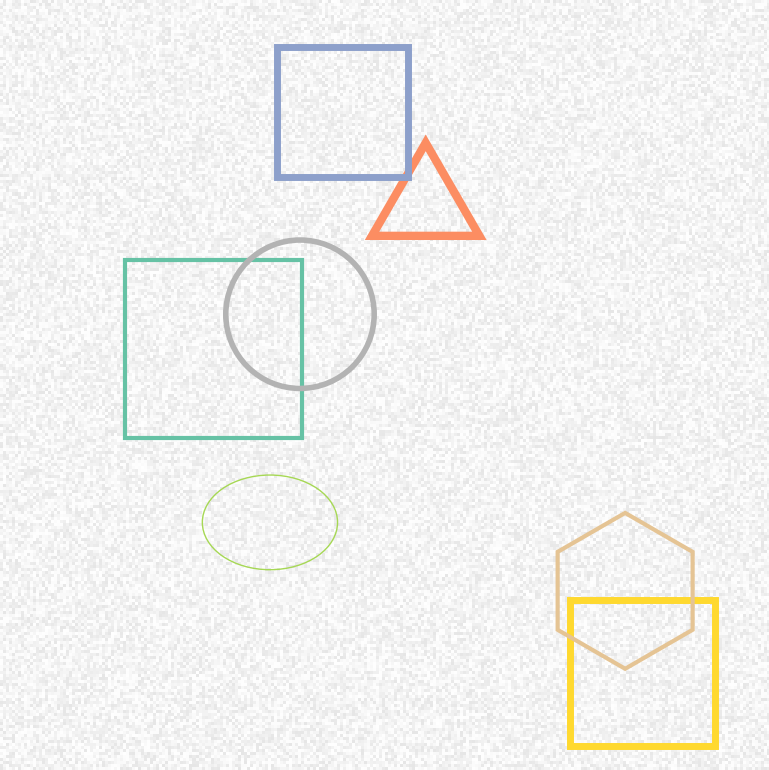[{"shape": "square", "thickness": 1.5, "radius": 0.58, "center": [0.277, 0.547]}, {"shape": "triangle", "thickness": 3, "radius": 0.4, "center": [0.553, 0.734]}, {"shape": "square", "thickness": 2.5, "radius": 0.42, "center": [0.445, 0.855]}, {"shape": "oval", "thickness": 0.5, "radius": 0.44, "center": [0.351, 0.322]}, {"shape": "square", "thickness": 2.5, "radius": 0.47, "center": [0.835, 0.126]}, {"shape": "hexagon", "thickness": 1.5, "radius": 0.51, "center": [0.812, 0.233]}, {"shape": "circle", "thickness": 2, "radius": 0.48, "center": [0.39, 0.592]}]